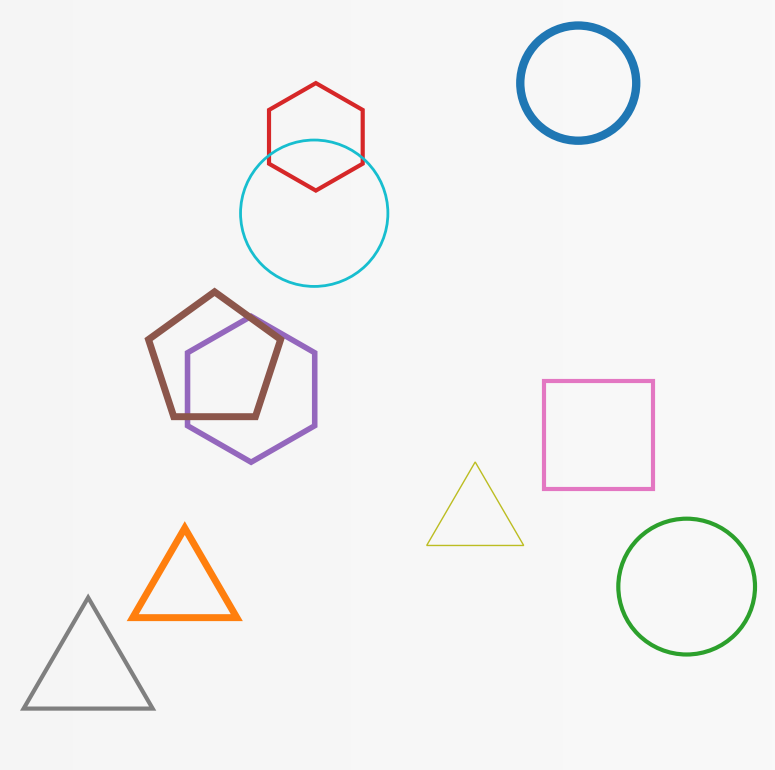[{"shape": "circle", "thickness": 3, "radius": 0.37, "center": [0.746, 0.892]}, {"shape": "triangle", "thickness": 2.5, "radius": 0.39, "center": [0.238, 0.237]}, {"shape": "circle", "thickness": 1.5, "radius": 0.44, "center": [0.886, 0.238]}, {"shape": "hexagon", "thickness": 1.5, "radius": 0.35, "center": [0.408, 0.822]}, {"shape": "hexagon", "thickness": 2, "radius": 0.47, "center": [0.324, 0.494]}, {"shape": "pentagon", "thickness": 2.5, "radius": 0.45, "center": [0.277, 0.531]}, {"shape": "square", "thickness": 1.5, "radius": 0.35, "center": [0.772, 0.435]}, {"shape": "triangle", "thickness": 1.5, "radius": 0.48, "center": [0.114, 0.128]}, {"shape": "triangle", "thickness": 0.5, "radius": 0.36, "center": [0.613, 0.328]}, {"shape": "circle", "thickness": 1, "radius": 0.48, "center": [0.405, 0.723]}]